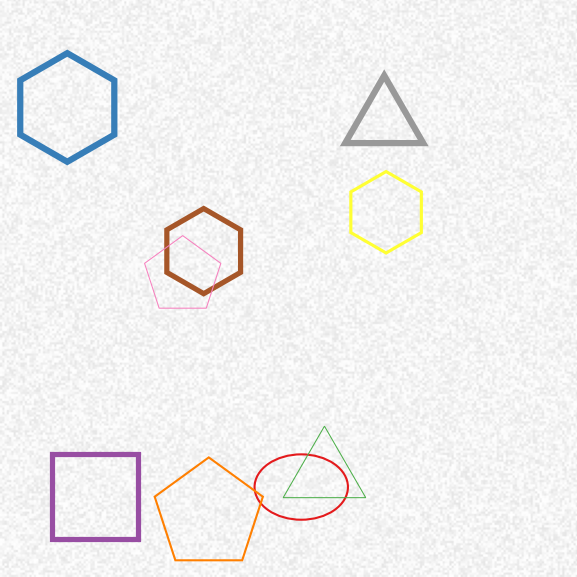[{"shape": "oval", "thickness": 1, "radius": 0.4, "center": [0.522, 0.156]}, {"shape": "hexagon", "thickness": 3, "radius": 0.47, "center": [0.116, 0.813]}, {"shape": "triangle", "thickness": 0.5, "radius": 0.41, "center": [0.562, 0.179]}, {"shape": "square", "thickness": 2.5, "radius": 0.37, "center": [0.165, 0.139]}, {"shape": "pentagon", "thickness": 1, "radius": 0.49, "center": [0.362, 0.109]}, {"shape": "hexagon", "thickness": 1.5, "radius": 0.35, "center": [0.669, 0.632]}, {"shape": "hexagon", "thickness": 2.5, "radius": 0.37, "center": [0.353, 0.564]}, {"shape": "pentagon", "thickness": 0.5, "radius": 0.35, "center": [0.316, 0.522]}, {"shape": "triangle", "thickness": 3, "radius": 0.39, "center": [0.665, 0.79]}]